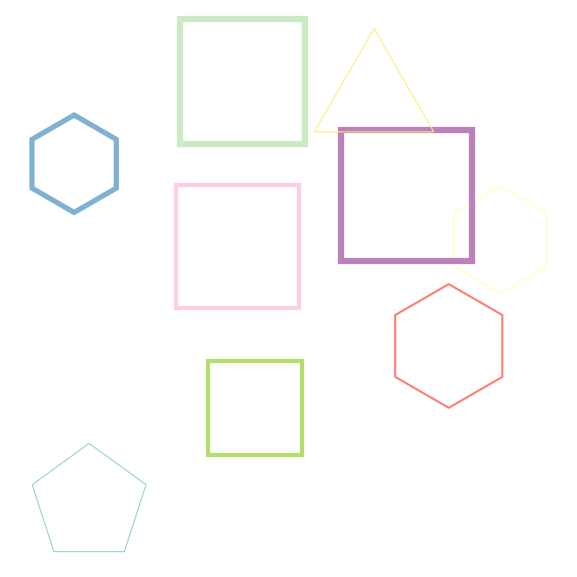[{"shape": "pentagon", "thickness": 0.5, "radius": 0.52, "center": [0.154, 0.128]}, {"shape": "hexagon", "thickness": 0.5, "radius": 0.47, "center": [0.866, 0.584]}, {"shape": "hexagon", "thickness": 1, "radius": 0.54, "center": [0.777, 0.4]}, {"shape": "hexagon", "thickness": 2.5, "radius": 0.42, "center": [0.128, 0.716]}, {"shape": "square", "thickness": 2, "radius": 0.41, "center": [0.442, 0.293]}, {"shape": "square", "thickness": 2, "radius": 0.53, "center": [0.411, 0.572]}, {"shape": "square", "thickness": 3, "radius": 0.56, "center": [0.704, 0.661]}, {"shape": "square", "thickness": 3, "radius": 0.54, "center": [0.42, 0.858]}, {"shape": "triangle", "thickness": 0.5, "radius": 0.6, "center": [0.648, 0.83]}]